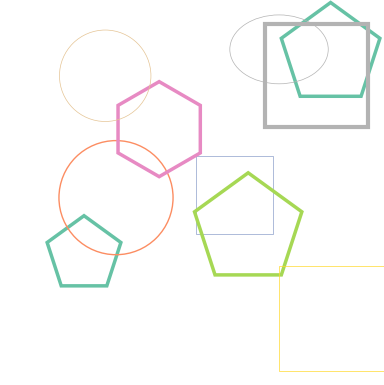[{"shape": "pentagon", "thickness": 2.5, "radius": 0.67, "center": [0.859, 0.859]}, {"shape": "pentagon", "thickness": 2.5, "radius": 0.5, "center": [0.218, 0.339]}, {"shape": "circle", "thickness": 1, "radius": 0.74, "center": [0.301, 0.487]}, {"shape": "square", "thickness": 0.5, "radius": 0.51, "center": [0.609, 0.494]}, {"shape": "hexagon", "thickness": 2.5, "radius": 0.62, "center": [0.413, 0.665]}, {"shape": "pentagon", "thickness": 2.5, "radius": 0.73, "center": [0.645, 0.405]}, {"shape": "square", "thickness": 0.5, "radius": 0.68, "center": [0.861, 0.173]}, {"shape": "circle", "thickness": 0.5, "radius": 0.59, "center": [0.273, 0.803]}, {"shape": "oval", "thickness": 0.5, "radius": 0.64, "center": [0.725, 0.872]}, {"shape": "square", "thickness": 3, "radius": 0.67, "center": [0.821, 0.804]}]